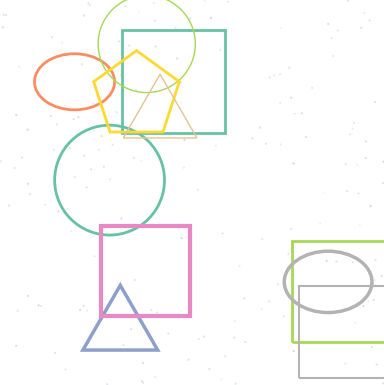[{"shape": "square", "thickness": 2, "radius": 0.67, "center": [0.451, 0.789]}, {"shape": "circle", "thickness": 2, "radius": 0.71, "center": [0.285, 0.532]}, {"shape": "oval", "thickness": 2, "radius": 0.52, "center": [0.194, 0.788]}, {"shape": "triangle", "thickness": 2.5, "radius": 0.56, "center": [0.312, 0.147]}, {"shape": "square", "thickness": 3, "radius": 0.58, "center": [0.378, 0.296]}, {"shape": "circle", "thickness": 1, "radius": 0.63, "center": [0.381, 0.886]}, {"shape": "square", "thickness": 2, "radius": 0.66, "center": [0.891, 0.242]}, {"shape": "pentagon", "thickness": 2, "radius": 0.58, "center": [0.355, 0.752]}, {"shape": "triangle", "thickness": 1, "radius": 0.55, "center": [0.416, 0.697]}, {"shape": "square", "thickness": 1.5, "radius": 0.6, "center": [0.897, 0.138]}, {"shape": "oval", "thickness": 2.5, "radius": 0.57, "center": [0.852, 0.268]}]